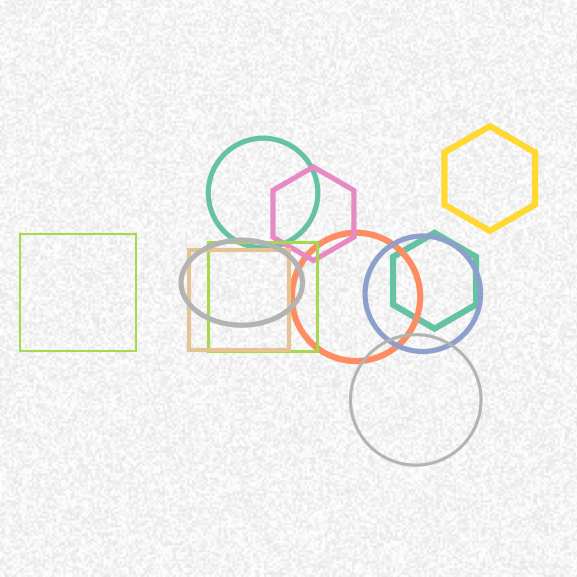[{"shape": "hexagon", "thickness": 3, "radius": 0.41, "center": [0.752, 0.513]}, {"shape": "circle", "thickness": 2.5, "radius": 0.47, "center": [0.456, 0.665]}, {"shape": "circle", "thickness": 3, "radius": 0.56, "center": [0.617, 0.485]}, {"shape": "circle", "thickness": 2.5, "radius": 0.5, "center": [0.732, 0.49]}, {"shape": "hexagon", "thickness": 2.5, "radius": 0.4, "center": [0.543, 0.629]}, {"shape": "square", "thickness": 1, "radius": 0.5, "center": [0.135, 0.492]}, {"shape": "square", "thickness": 1.5, "radius": 0.47, "center": [0.455, 0.485]}, {"shape": "hexagon", "thickness": 3, "radius": 0.45, "center": [0.848, 0.69]}, {"shape": "square", "thickness": 2, "radius": 0.43, "center": [0.414, 0.48]}, {"shape": "oval", "thickness": 2.5, "radius": 0.53, "center": [0.419, 0.51]}, {"shape": "circle", "thickness": 1.5, "radius": 0.57, "center": [0.72, 0.307]}]